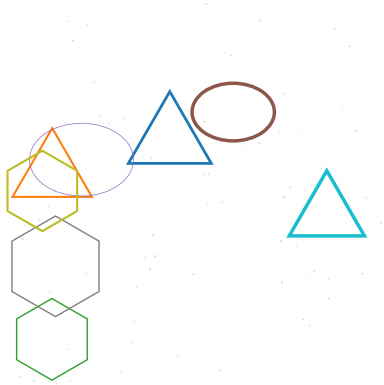[{"shape": "triangle", "thickness": 2, "radius": 0.62, "center": [0.441, 0.638]}, {"shape": "triangle", "thickness": 1.5, "radius": 0.6, "center": [0.136, 0.548]}, {"shape": "hexagon", "thickness": 1, "radius": 0.53, "center": [0.135, 0.119]}, {"shape": "oval", "thickness": 0.5, "radius": 0.68, "center": [0.212, 0.585]}, {"shape": "oval", "thickness": 2.5, "radius": 0.53, "center": [0.606, 0.709]}, {"shape": "hexagon", "thickness": 1, "radius": 0.65, "center": [0.144, 0.308]}, {"shape": "hexagon", "thickness": 1.5, "radius": 0.52, "center": [0.11, 0.504]}, {"shape": "triangle", "thickness": 2.5, "radius": 0.56, "center": [0.849, 0.444]}]